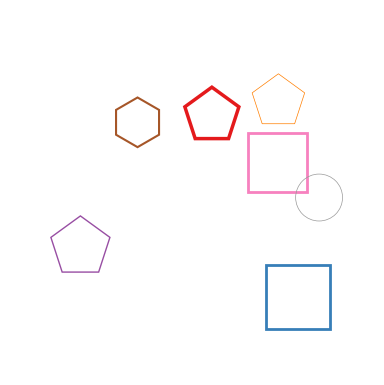[{"shape": "pentagon", "thickness": 2.5, "radius": 0.37, "center": [0.55, 0.7]}, {"shape": "square", "thickness": 2, "radius": 0.42, "center": [0.774, 0.229]}, {"shape": "pentagon", "thickness": 1, "radius": 0.4, "center": [0.209, 0.359]}, {"shape": "pentagon", "thickness": 0.5, "radius": 0.36, "center": [0.723, 0.737]}, {"shape": "hexagon", "thickness": 1.5, "radius": 0.32, "center": [0.357, 0.682]}, {"shape": "square", "thickness": 2, "radius": 0.38, "center": [0.722, 0.578]}, {"shape": "circle", "thickness": 0.5, "radius": 0.3, "center": [0.829, 0.487]}]